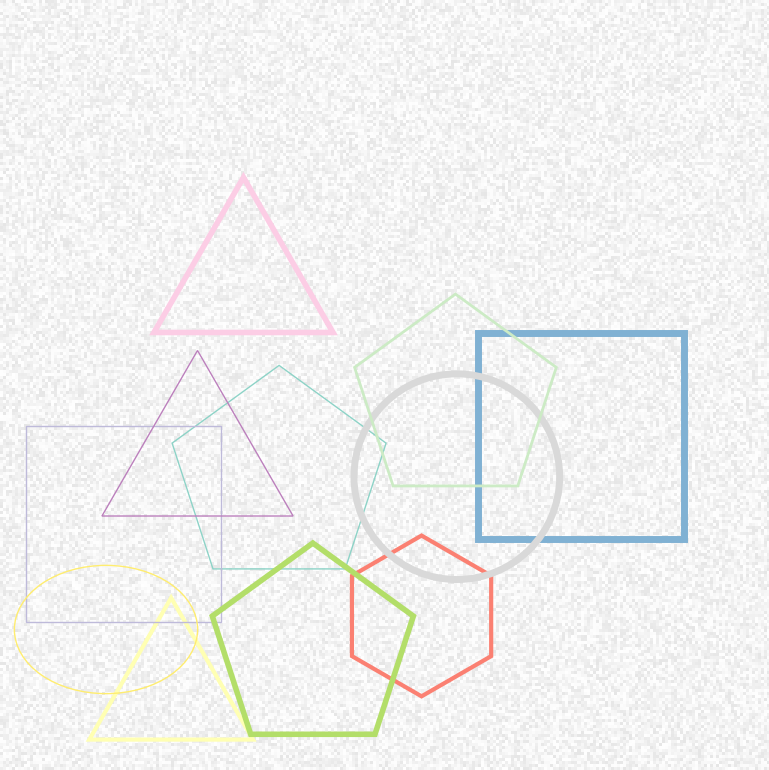[{"shape": "pentagon", "thickness": 0.5, "radius": 0.73, "center": [0.362, 0.379]}, {"shape": "triangle", "thickness": 1.5, "radius": 0.61, "center": [0.222, 0.101]}, {"shape": "square", "thickness": 0.5, "radius": 0.64, "center": [0.161, 0.319]}, {"shape": "hexagon", "thickness": 1.5, "radius": 0.52, "center": [0.547, 0.2]}, {"shape": "square", "thickness": 2.5, "radius": 0.67, "center": [0.754, 0.433]}, {"shape": "pentagon", "thickness": 2, "radius": 0.69, "center": [0.406, 0.157]}, {"shape": "triangle", "thickness": 2, "radius": 0.67, "center": [0.316, 0.635]}, {"shape": "circle", "thickness": 2.5, "radius": 0.67, "center": [0.593, 0.381]}, {"shape": "triangle", "thickness": 0.5, "radius": 0.72, "center": [0.257, 0.402]}, {"shape": "pentagon", "thickness": 1, "radius": 0.69, "center": [0.591, 0.48]}, {"shape": "oval", "thickness": 0.5, "radius": 0.59, "center": [0.138, 0.182]}]